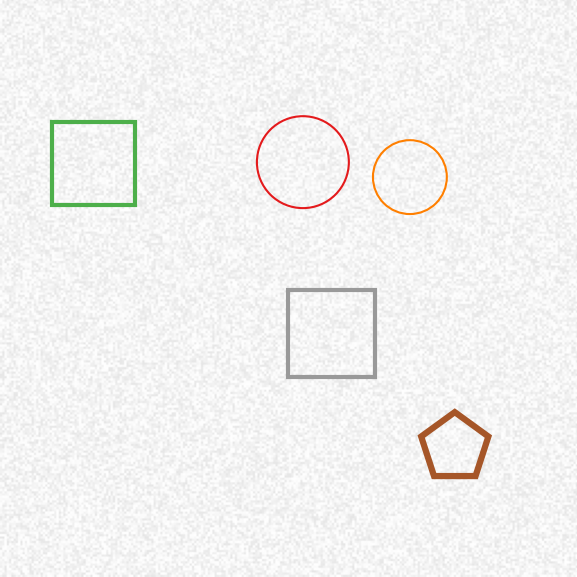[{"shape": "circle", "thickness": 1, "radius": 0.4, "center": [0.524, 0.718]}, {"shape": "square", "thickness": 2, "radius": 0.36, "center": [0.162, 0.716]}, {"shape": "circle", "thickness": 1, "radius": 0.32, "center": [0.71, 0.692]}, {"shape": "pentagon", "thickness": 3, "radius": 0.31, "center": [0.788, 0.224]}, {"shape": "square", "thickness": 2, "radius": 0.38, "center": [0.575, 0.421]}]